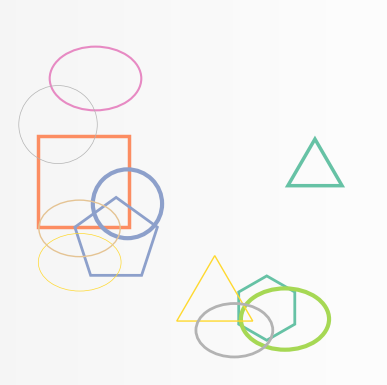[{"shape": "hexagon", "thickness": 2, "radius": 0.42, "center": [0.688, 0.2]}, {"shape": "triangle", "thickness": 2.5, "radius": 0.4, "center": [0.813, 0.558]}, {"shape": "square", "thickness": 2.5, "radius": 0.59, "center": [0.215, 0.529]}, {"shape": "pentagon", "thickness": 2, "radius": 0.56, "center": [0.3, 0.375]}, {"shape": "circle", "thickness": 3, "radius": 0.45, "center": [0.329, 0.471]}, {"shape": "oval", "thickness": 1.5, "radius": 0.59, "center": [0.246, 0.796]}, {"shape": "oval", "thickness": 3, "radius": 0.57, "center": [0.735, 0.171]}, {"shape": "triangle", "thickness": 1, "radius": 0.57, "center": [0.554, 0.223]}, {"shape": "oval", "thickness": 0.5, "radius": 0.53, "center": [0.206, 0.319]}, {"shape": "oval", "thickness": 1, "radius": 0.52, "center": [0.205, 0.407]}, {"shape": "oval", "thickness": 2, "radius": 0.5, "center": [0.605, 0.142]}, {"shape": "circle", "thickness": 0.5, "radius": 0.51, "center": [0.15, 0.676]}]